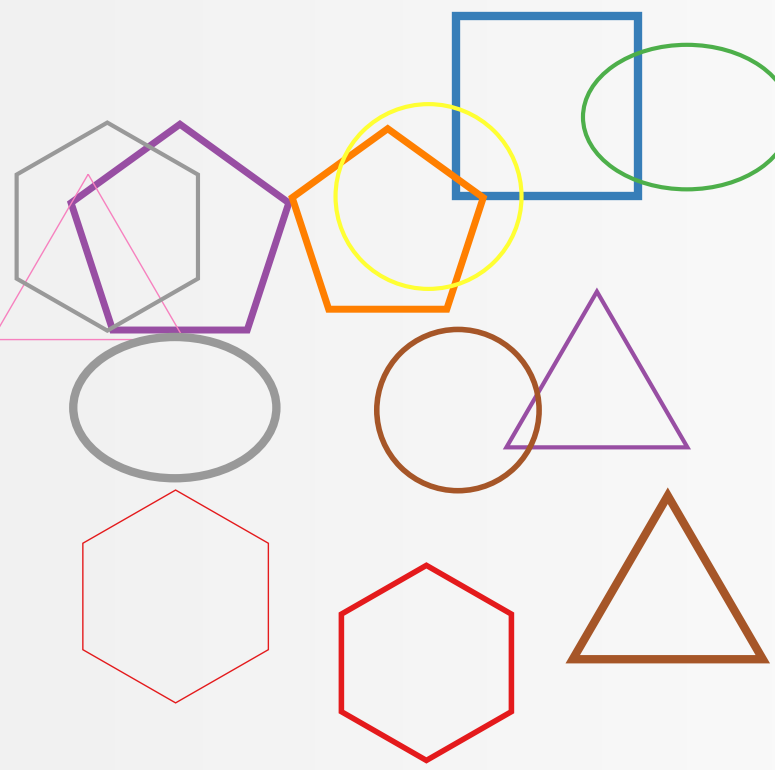[{"shape": "hexagon", "thickness": 2, "radius": 0.63, "center": [0.55, 0.139]}, {"shape": "hexagon", "thickness": 0.5, "radius": 0.69, "center": [0.227, 0.225]}, {"shape": "square", "thickness": 3, "radius": 0.59, "center": [0.706, 0.862]}, {"shape": "oval", "thickness": 1.5, "radius": 0.67, "center": [0.886, 0.848]}, {"shape": "triangle", "thickness": 1.5, "radius": 0.67, "center": [0.77, 0.486]}, {"shape": "pentagon", "thickness": 2.5, "radius": 0.74, "center": [0.232, 0.691]}, {"shape": "pentagon", "thickness": 2.5, "radius": 0.65, "center": [0.5, 0.703]}, {"shape": "circle", "thickness": 1.5, "radius": 0.6, "center": [0.553, 0.745]}, {"shape": "circle", "thickness": 2, "radius": 0.52, "center": [0.591, 0.467]}, {"shape": "triangle", "thickness": 3, "radius": 0.71, "center": [0.862, 0.215]}, {"shape": "triangle", "thickness": 0.5, "radius": 0.72, "center": [0.114, 0.631]}, {"shape": "hexagon", "thickness": 1.5, "radius": 0.68, "center": [0.138, 0.706]}, {"shape": "oval", "thickness": 3, "radius": 0.66, "center": [0.226, 0.471]}]